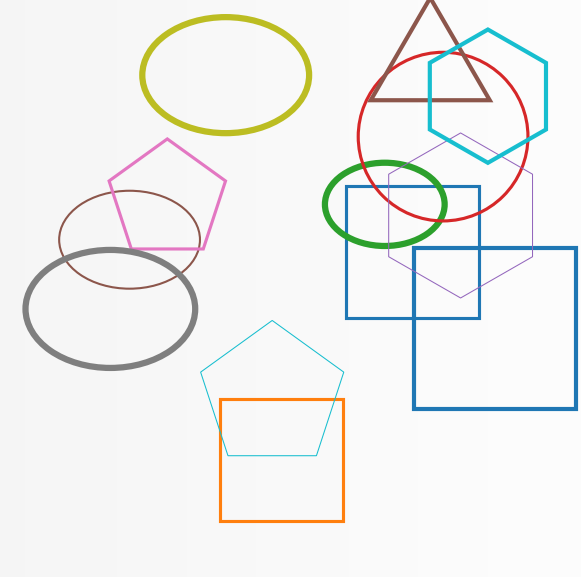[{"shape": "square", "thickness": 1.5, "radius": 0.57, "center": [0.71, 0.563]}, {"shape": "square", "thickness": 2, "radius": 0.7, "center": [0.852, 0.43]}, {"shape": "square", "thickness": 1.5, "radius": 0.53, "center": [0.484, 0.202]}, {"shape": "oval", "thickness": 3, "radius": 0.51, "center": [0.662, 0.645]}, {"shape": "circle", "thickness": 1.5, "radius": 0.73, "center": [0.762, 0.763]}, {"shape": "hexagon", "thickness": 0.5, "radius": 0.71, "center": [0.792, 0.626]}, {"shape": "oval", "thickness": 1, "radius": 0.61, "center": [0.223, 0.584]}, {"shape": "triangle", "thickness": 2, "radius": 0.59, "center": [0.74, 0.885]}, {"shape": "pentagon", "thickness": 1.5, "radius": 0.53, "center": [0.288, 0.653]}, {"shape": "oval", "thickness": 3, "radius": 0.73, "center": [0.19, 0.464]}, {"shape": "oval", "thickness": 3, "radius": 0.72, "center": [0.388, 0.869]}, {"shape": "pentagon", "thickness": 0.5, "radius": 0.65, "center": [0.468, 0.315]}, {"shape": "hexagon", "thickness": 2, "radius": 0.58, "center": [0.839, 0.833]}]